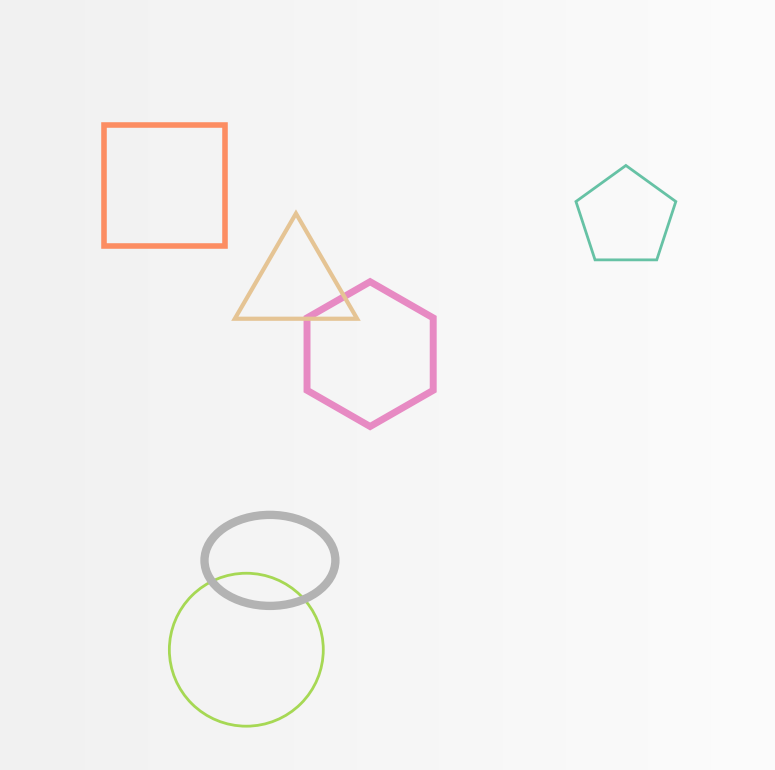[{"shape": "pentagon", "thickness": 1, "radius": 0.34, "center": [0.808, 0.717]}, {"shape": "square", "thickness": 2, "radius": 0.39, "center": [0.212, 0.759]}, {"shape": "hexagon", "thickness": 2.5, "radius": 0.47, "center": [0.478, 0.54]}, {"shape": "circle", "thickness": 1, "radius": 0.5, "center": [0.318, 0.156]}, {"shape": "triangle", "thickness": 1.5, "radius": 0.46, "center": [0.382, 0.632]}, {"shape": "oval", "thickness": 3, "radius": 0.42, "center": [0.348, 0.272]}]